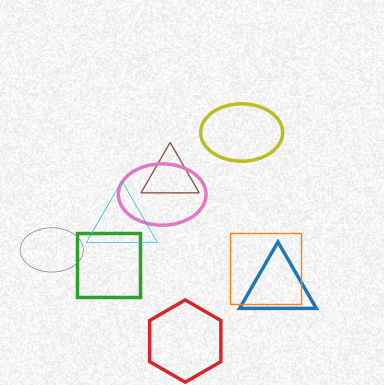[{"shape": "triangle", "thickness": 2.5, "radius": 0.58, "center": [0.722, 0.256]}, {"shape": "square", "thickness": 1, "radius": 0.46, "center": [0.69, 0.303]}, {"shape": "square", "thickness": 2.5, "radius": 0.41, "center": [0.282, 0.312]}, {"shape": "hexagon", "thickness": 2.5, "radius": 0.53, "center": [0.481, 0.114]}, {"shape": "triangle", "thickness": 1, "radius": 0.44, "center": [0.442, 0.543]}, {"shape": "oval", "thickness": 2.5, "radius": 0.57, "center": [0.421, 0.495]}, {"shape": "oval", "thickness": 0.5, "radius": 0.41, "center": [0.134, 0.351]}, {"shape": "oval", "thickness": 2.5, "radius": 0.53, "center": [0.628, 0.656]}, {"shape": "triangle", "thickness": 0.5, "radius": 0.53, "center": [0.317, 0.423]}]